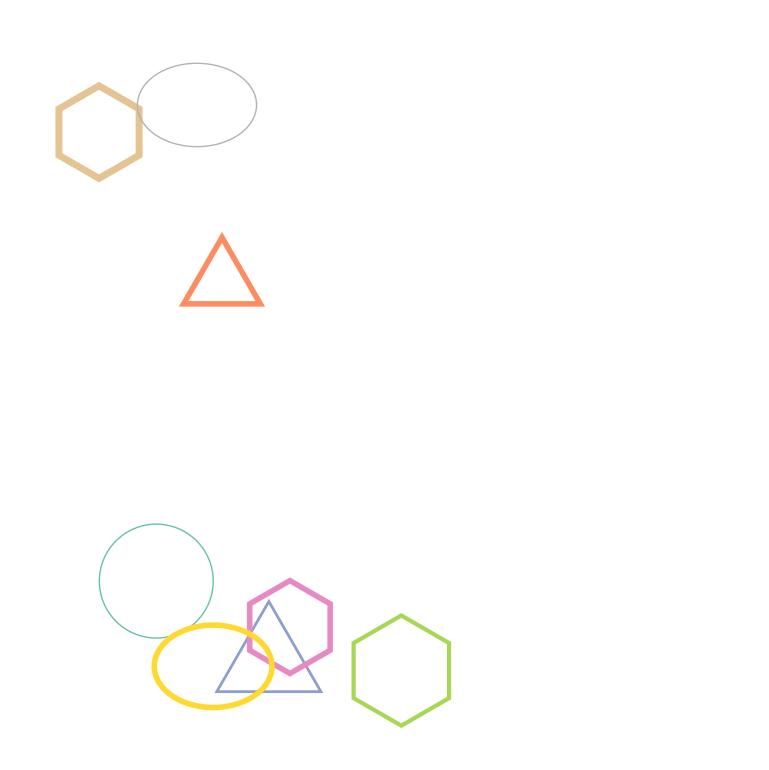[{"shape": "circle", "thickness": 0.5, "radius": 0.37, "center": [0.203, 0.245]}, {"shape": "triangle", "thickness": 2, "radius": 0.29, "center": [0.288, 0.634]}, {"shape": "triangle", "thickness": 1, "radius": 0.39, "center": [0.349, 0.141]}, {"shape": "hexagon", "thickness": 2, "radius": 0.3, "center": [0.377, 0.186]}, {"shape": "hexagon", "thickness": 1.5, "radius": 0.36, "center": [0.521, 0.129]}, {"shape": "oval", "thickness": 2, "radius": 0.38, "center": [0.277, 0.135]}, {"shape": "hexagon", "thickness": 2.5, "radius": 0.3, "center": [0.129, 0.828]}, {"shape": "oval", "thickness": 0.5, "radius": 0.39, "center": [0.256, 0.864]}]